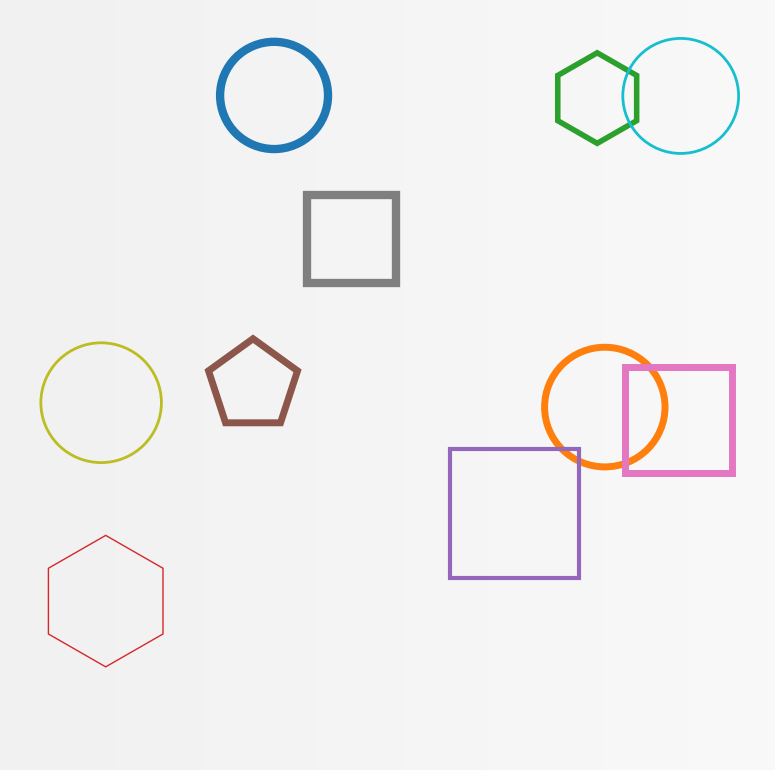[{"shape": "circle", "thickness": 3, "radius": 0.35, "center": [0.354, 0.876]}, {"shape": "circle", "thickness": 2.5, "radius": 0.39, "center": [0.78, 0.471]}, {"shape": "hexagon", "thickness": 2, "radius": 0.29, "center": [0.771, 0.873]}, {"shape": "hexagon", "thickness": 0.5, "radius": 0.43, "center": [0.136, 0.219]}, {"shape": "square", "thickness": 1.5, "radius": 0.42, "center": [0.664, 0.333]}, {"shape": "pentagon", "thickness": 2.5, "radius": 0.3, "center": [0.326, 0.5]}, {"shape": "square", "thickness": 2.5, "radius": 0.34, "center": [0.875, 0.455]}, {"shape": "square", "thickness": 3, "radius": 0.29, "center": [0.454, 0.69]}, {"shape": "circle", "thickness": 1, "radius": 0.39, "center": [0.13, 0.477]}, {"shape": "circle", "thickness": 1, "radius": 0.37, "center": [0.878, 0.875]}]